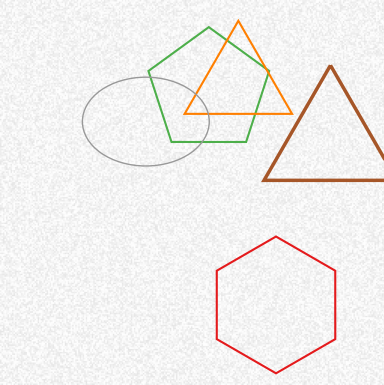[{"shape": "hexagon", "thickness": 1.5, "radius": 0.89, "center": [0.717, 0.208]}, {"shape": "pentagon", "thickness": 1.5, "radius": 0.82, "center": [0.542, 0.765]}, {"shape": "triangle", "thickness": 1.5, "radius": 0.81, "center": [0.619, 0.785]}, {"shape": "triangle", "thickness": 2.5, "radius": 1.0, "center": [0.858, 0.631]}, {"shape": "oval", "thickness": 1, "radius": 0.82, "center": [0.379, 0.684]}]